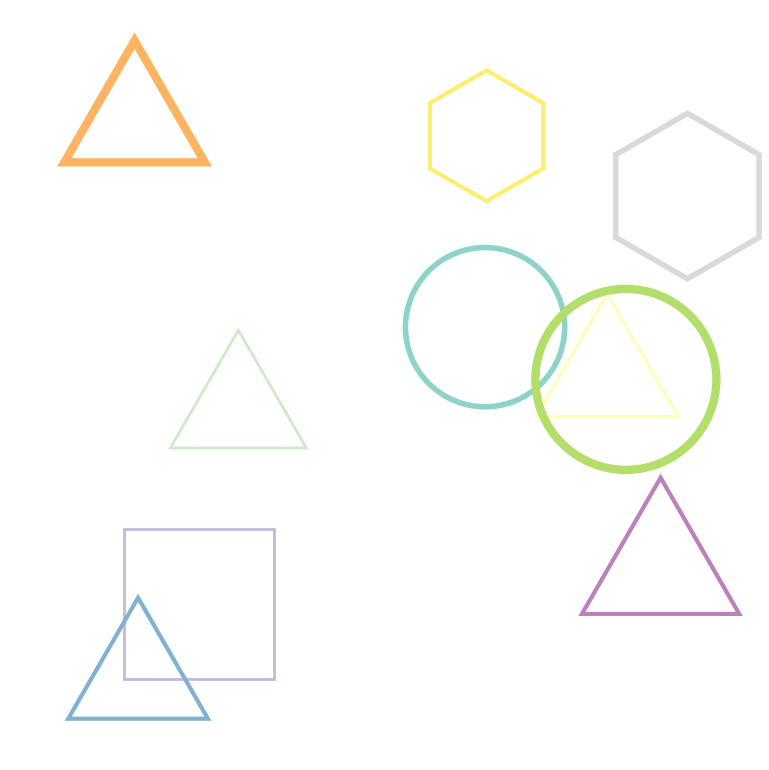[{"shape": "circle", "thickness": 2, "radius": 0.52, "center": [0.63, 0.575]}, {"shape": "triangle", "thickness": 1, "radius": 0.53, "center": [0.788, 0.512]}, {"shape": "square", "thickness": 1, "radius": 0.49, "center": [0.258, 0.215]}, {"shape": "triangle", "thickness": 1.5, "radius": 0.52, "center": [0.179, 0.119]}, {"shape": "triangle", "thickness": 3, "radius": 0.53, "center": [0.175, 0.842]}, {"shape": "circle", "thickness": 3, "radius": 0.59, "center": [0.813, 0.507]}, {"shape": "hexagon", "thickness": 2, "radius": 0.54, "center": [0.893, 0.745]}, {"shape": "triangle", "thickness": 1.5, "radius": 0.59, "center": [0.858, 0.262]}, {"shape": "triangle", "thickness": 1, "radius": 0.51, "center": [0.31, 0.469]}, {"shape": "hexagon", "thickness": 1.5, "radius": 0.42, "center": [0.632, 0.824]}]